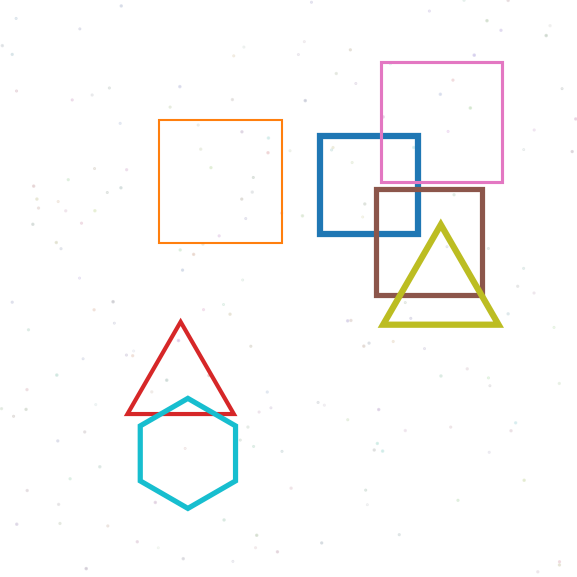[{"shape": "square", "thickness": 3, "radius": 0.43, "center": [0.639, 0.678]}, {"shape": "square", "thickness": 1, "radius": 0.53, "center": [0.382, 0.685]}, {"shape": "triangle", "thickness": 2, "radius": 0.53, "center": [0.313, 0.335]}, {"shape": "square", "thickness": 2.5, "radius": 0.46, "center": [0.743, 0.58]}, {"shape": "square", "thickness": 1.5, "radius": 0.52, "center": [0.764, 0.788]}, {"shape": "triangle", "thickness": 3, "radius": 0.58, "center": [0.763, 0.495]}, {"shape": "hexagon", "thickness": 2.5, "radius": 0.48, "center": [0.325, 0.214]}]